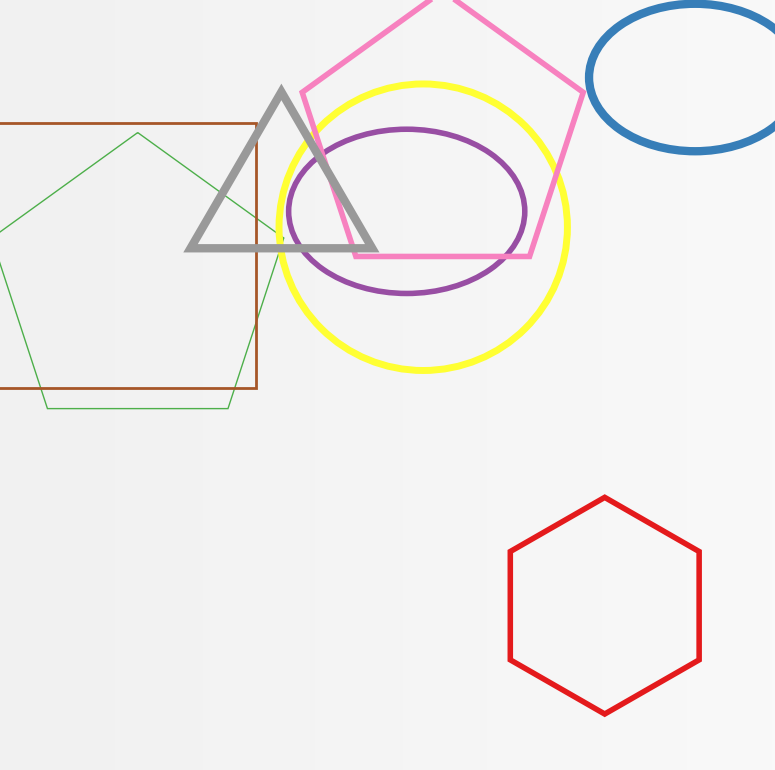[{"shape": "hexagon", "thickness": 2, "radius": 0.7, "center": [0.78, 0.213]}, {"shape": "oval", "thickness": 3, "radius": 0.68, "center": [0.897, 0.899]}, {"shape": "pentagon", "thickness": 0.5, "radius": 0.99, "center": [0.178, 0.63]}, {"shape": "oval", "thickness": 2, "radius": 0.76, "center": [0.525, 0.726]}, {"shape": "circle", "thickness": 2.5, "radius": 0.93, "center": [0.546, 0.705]}, {"shape": "square", "thickness": 1, "radius": 0.86, "center": [0.159, 0.668]}, {"shape": "pentagon", "thickness": 2, "radius": 0.95, "center": [0.571, 0.821]}, {"shape": "triangle", "thickness": 3, "radius": 0.68, "center": [0.363, 0.745]}]